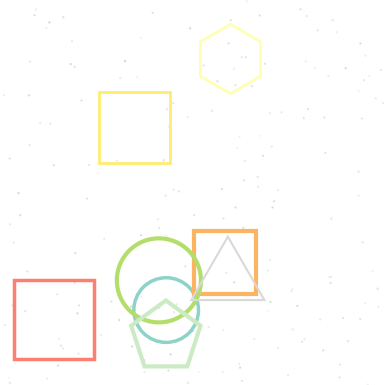[{"shape": "circle", "thickness": 2.5, "radius": 0.42, "center": [0.432, 0.195]}, {"shape": "hexagon", "thickness": 2, "radius": 0.45, "center": [0.599, 0.847]}, {"shape": "square", "thickness": 2.5, "radius": 0.52, "center": [0.14, 0.17]}, {"shape": "square", "thickness": 3, "radius": 0.4, "center": [0.585, 0.318]}, {"shape": "circle", "thickness": 3, "radius": 0.55, "center": [0.413, 0.272]}, {"shape": "triangle", "thickness": 1.5, "radius": 0.55, "center": [0.592, 0.276]}, {"shape": "pentagon", "thickness": 3, "radius": 0.47, "center": [0.431, 0.125]}, {"shape": "square", "thickness": 2, "radius": 0.46, "center": [0.349, 0.669]}]